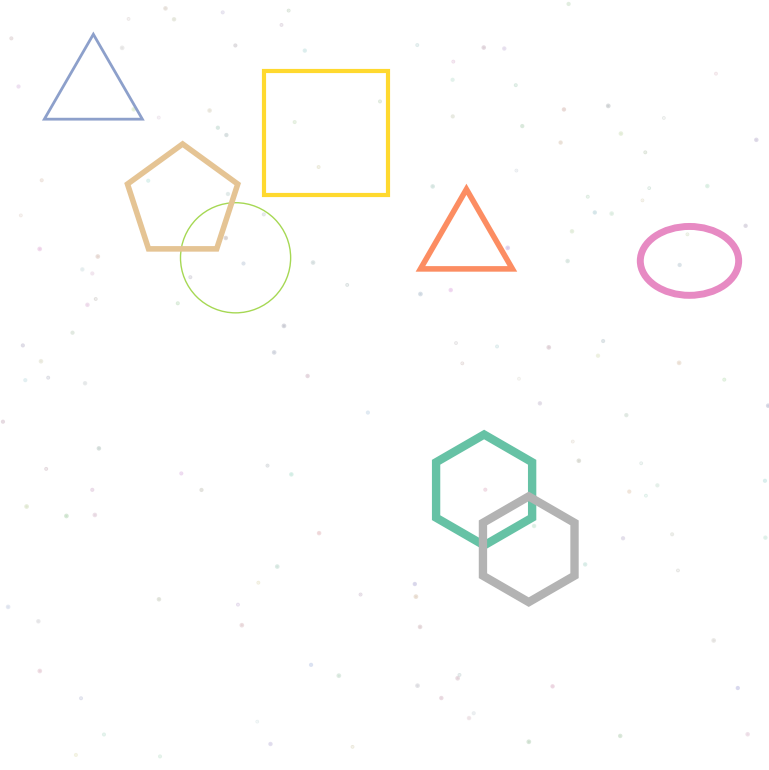[{"shape": "hexagon", "thickness": 3, "radius": 0.36, "center": [0.629, 0.364]}, {"shape": "triangle", "thickness": 2, "radius": 0.34, "center": [0.606, 0.685]}, {"shape": "triangle", "thickness": 1, "radius": 0.37, "center": [0.121, 0.882]}, {"shape": "oval", "thickness": 2.5, "radius": 0.32, "center": [0.895, 0.661]}, {"shape": "circle", "thickness": 0.5, "radius": 0.36, "center": [0.306, 0.665]}, {"shape": "square", "thickness": 1.5, "radius": 0.4, "center": [0.423, 0.828]}, {"shape": "pentagon", "thickness": 2, "radius": 0.38, "center": [0.237, 0.738]}, {"shape": "hexagon", "thickness": 3, "radius": 0.34, "center": [0.687, 0.287]}]